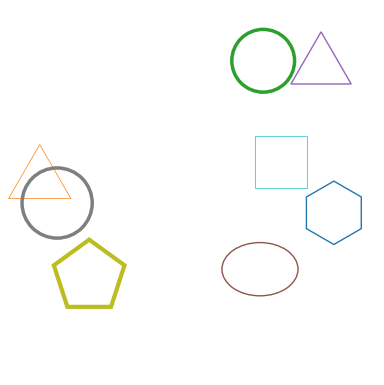[{"shape": "hexagon", "thickness": 1, "radius": 0.41, "center": [0.867, 0.447]}, {"shape": "triangle", "thickness": 0.5, "radius": 0.47, "center": [0.103, 0.531]}, {"shape": "circle", "thickness": 2.5, "radius": 0.41, "center": [0.684, 0.842]}, {"shape": "triangle", "thickness": 1, "radius": 0.45, "center": [0.834, 0.827]}, {"shape": "oval", "thickness": 1, "radius": 0.49, "center": [0.675, 0.301]}, {"shape": "circle", "thickness": 2.5, "radius": 0.46, "center": [0.148, 0.473]}, {"shape": "pentagon", "thickness": 3, "radius": 0.48, "center": [0.232, 0.281]}, {"shape": "square", "thickness": 0.5, "radius": 0.34, "center": [0.73, 0.579]}]